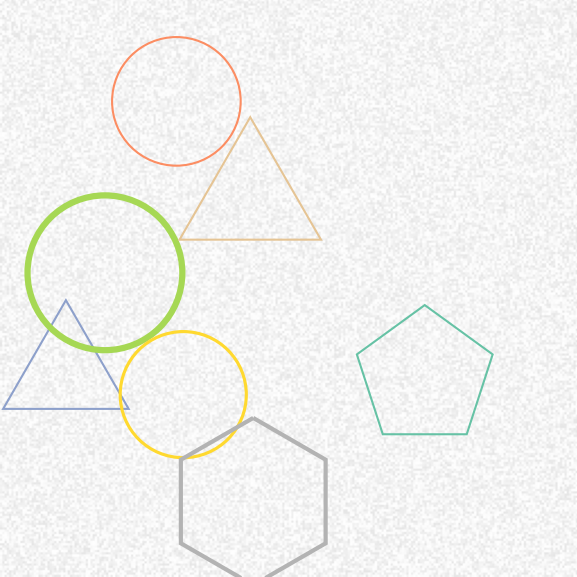[{"shape": "pentagon", "thickness": 1, "radius": 0.62, "center": [0.736, 0.347]}, {"shape": "circle", "thickness": 1, "radius": 0.56, "center": [0.305, 0.824]}, {"shape": "triangle", "thickness": 1, "radius": 0.63, "center": [0.114, 0.354]}, {"shape": "circle", "thickness": 3, "radius": 0.67, "center": [0.182, 0.527]}, {"shape": "circle", "thickness": 1.5, "radius": 0.55, "center": [0.317, 0.316]}, {"shape": "triangle", "thickness": 1, "radius": 0.71, "center": [0.433, 0.655]}, {"shape": "hexagon", "thickness": 2, "radius": 0.72, "center": [0.439, 0.131]}]